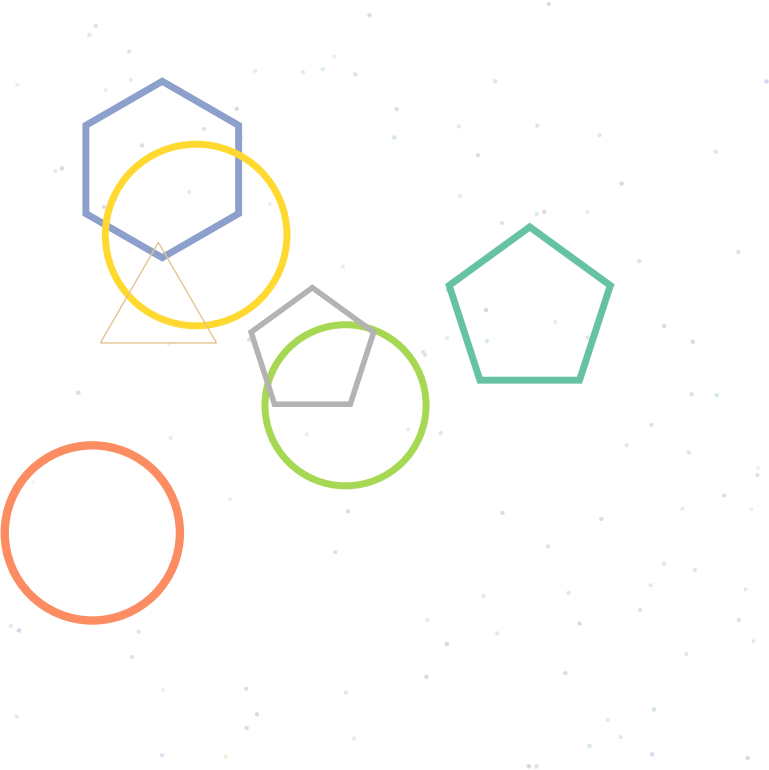[{"shape": "pentagon", "thickness": 2.5, "radius": 0.55, "center": [0.688, 0.595]}, {"shape": "circle", "thickness": 3, "radius": 0.57, "center": [0.12, 0.308]}, {"shape": "hexagon", "thickness": 2.5, "radius": 0.57, "center": [0.211, 0.78]}, {"shape": "circle", "thickness": 2.5, "radius": 0.52, "center": [0.449, 0.474]}, {"shape": "circle", "thickness": 2.5, "radius": 0.59, "center": [0.255, 0.695]}, {"shape": "triangle", "thickness": 0.5, "radius": 0.44, "center": [0.206, 0.598]}, {"shape": "pentagon", "thickness": 2, "radius": 0.42, "center": [0.406, 0.543]}]